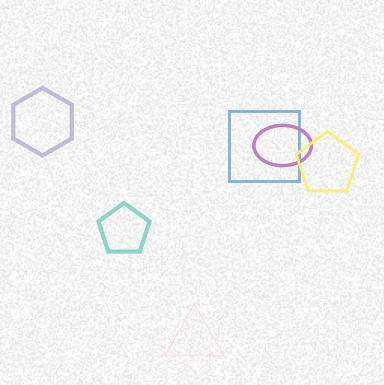[{"shape": "pentagon", "thickness": 3, "radius": 0.35, "center": [0.322, 0.403]}, {"shape": "hexagon", "thickness": 3, "radius": 0.44, "center": [0.111, 0.684]}, {"shape": "square", "thickness": 2, "radius": 0.46, "center": [0.686, 0.622]}, {"shape": "triangle", "thickness": 0.5, "radius": 0.44, "center": [0.505, 0.12]}, {"shape": "oval", "thickness": 2.5, "radius": 0.37, "center": [0.734, 0.622]}, {"shape": "pentagon", "thickness": 2, "radius": 0.43, "center": [0.851, 0.573]}]